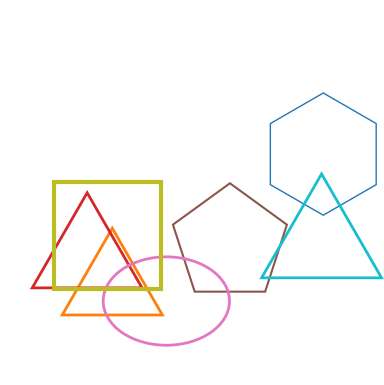[{"shape": "hexagon", "thickness": 1, "radius": 0.79, "center": [0.84, 0.6]}, {"shape": "triangle", "thickness": 2, "radius": 0.75, "center": [0.292, 0.257]}, {"shape": "triangle", "thickness": 2, "radius": 0.82, "center": [0.226, 0.335]}, {"shape": "pentagon", "thickness": 1.5, "radius": 0.78, "center": [0.597, 0.368]}, {"shape": "oval", "thickness": 2, "radius": 0.82, "center": [0.432, 0.218]}, {"shape": "square", "thickness": 3, "radius": 0.69, "center": [0.28, 0.388]}, {"shape": "triangle", "thickness": 2, "radius": 0.9, "center": [0.835, 0.368]}]